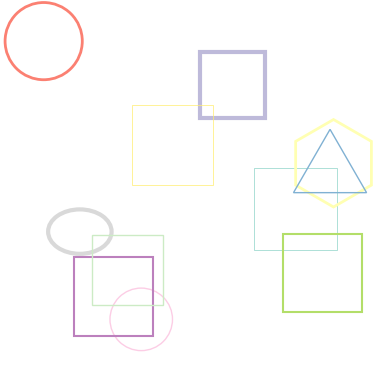[{"shape": "square", "thickness": 0.5, "radius": 0.53, "center": [0.768, 0.456]}, {"shape": "hexagon", "thickness": 2, "radius": 0.57, "center": [0.866, 0.576]}, {"shape": "square", "thickness": 3, "radius": 0.43, "center": [0.604, 0.778]}, {"shape": "circle", "thickness": 2, "radius": 0.5, "center": [0.113, 0.893]}, {"shape": "triangle", "thickness": 1, "radius": 0.55, "center": [0.857, 0.554]}, {"shape": "square", "thickness": 1.5, "radius": 0.51, "center": [0.838, 0.29]}, {"shape": "circle", "thickness": 1, "radius": 0.41, "center": [0.367, 0.17]}, {"shape": "oval", "thickness": 3, "radius": 0.41, "center": [0.207, 0.398]}, {"shape": "square", "thickness": 1.5, "radius": 0.51, "center": [0.295, 0.231]}, {"shape": "square", "thickness": 1, "radius": 0.46, "center": [0.332, 0.298]}, {"shape": "square", "thickness": 0.5, "radius": 0.53, "center": [0.447, 0.623]}]